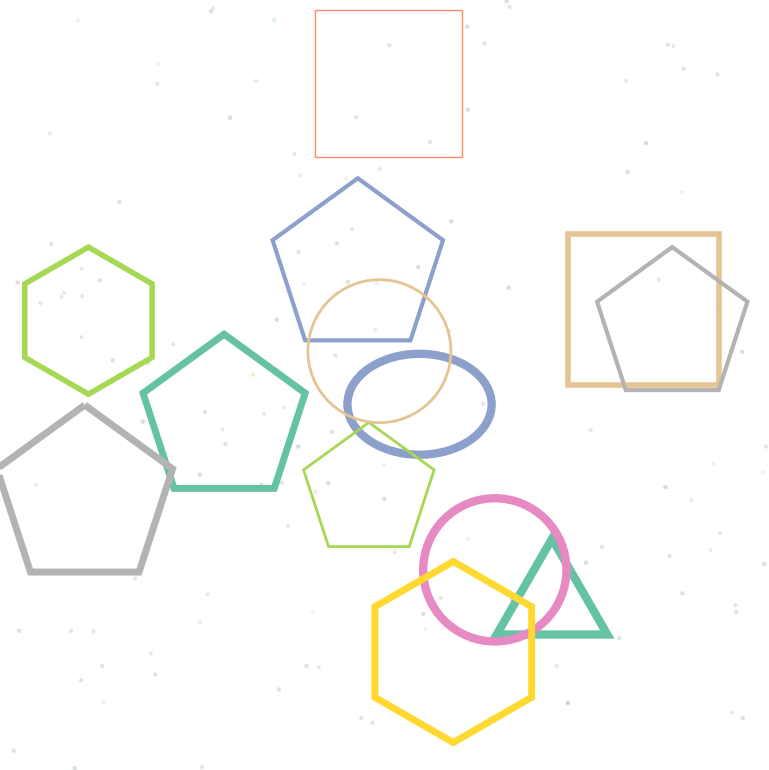[{"shape": "pentagon", "thickness": 2.5, "radius": 0.55, "center": [0.291, 0.455]}, {"shape": "triangle", "thickness": 3, "radius": 0.41, "center": [0.717, 0.217]}, {"shape": "square", "thickness": 0.5, "radius": 0.48, "center": [0.505, 0.891]}, {"shape": "oval", "thickness": 3, "radius": 0.47, "center": [0.545, 0.475]}, {"shape": "pentagon", "thickness": 1.5, "radius": 0.58, "center": [0.465, 0.652]}, {"shape": "circle", "thickness": 3, "radius": 0.47, "center": [0.643, 0.26]}, {"shape": "hexagon", "thickness": 2, "radius": 0.48, "center": [0.115, 0.584]}, {"shape": "pentagon", "thickness": 1, "radius": 0.45, "center": [0.479, 0.362]}, {"shape": "hexagon", "thickness": 2.5, "radius": 0.59, "center": [0.589, 0.153]}, {"shape": "circle", "thickness": 1, "radius": 0.46, "center": [0.493, 0.544]}, {"shape": "square", "thickness": 2, "radius": 0.49, "center": [0.836, 0.598]}, {"shape": "pentagon", "thickness": 2.5, "radius": 0.6, "center": [0.11, 0.354]}, {"shape": "pentagon", "thickness": 1.5, "radius": 0.51, "center": [0.873, 0.576]}]